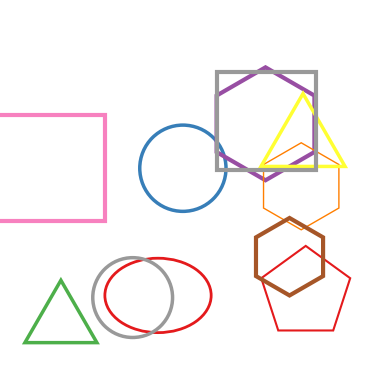[{"shape": "pentagon", "thickness": 1.5, "radius": 0.61, "center": [0.794, 0.24]}, {"shape": "oval", "thickness": 2, "radius": 0.69, "center": [0.41, 0.233]}, {"shape": "circle", "thickness": 2.5, "radius": 0.56, "center": [0.475, 0.563]}, {"shape": "triangle", "thickness": 2.5, "radius": 0.54, "center": [0.158, 0.164]}, {"shape": "hexagon", "thickness": 3, "radius": 0.73, "center": [0.69, 0.678]}, {"shape": "hexagon", "thickness": 1, "radius": 0.57, "center": [0.782, 0.516]}, {"shape": "triangle", "thickness": 2.5, "radius": 0.63, "center": [0.787, 0.631]}, {"shape": "hexagon", "thickness": 3, "radius": 0.5, "center": [0.752, 0.333]}, {"shape": "square", "thickness": 3, "radius": 0.69, "center": [0.134, 0.564]}, {"shape": "square", "thickness": 3, "radius": 0.64, "center": [0.692, 0.686]}, {"shape": "circle", "thickness": 2.5, "radius": 0.52, "center": [0.345, 0.227]}]